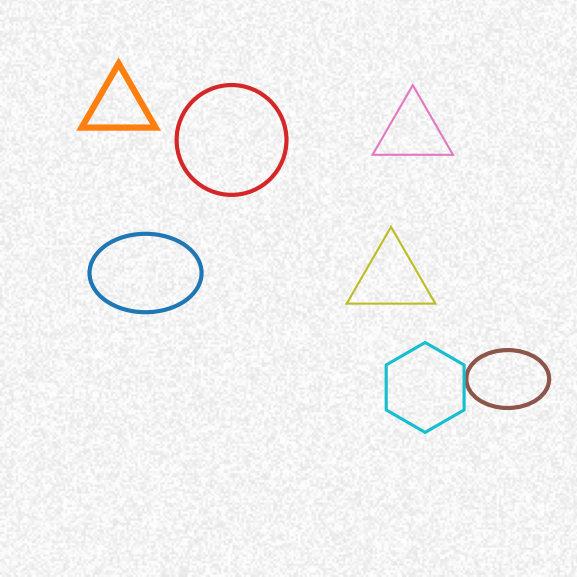[{"shape": "oval", "thickness": 2, "radius": 0.49, "center": [0.252, 0.526]}, {"shape": "triangle", "thickness": 3, "radius": 0.37, "center": [0.205, 0.815]}, {"shape": "circle", "thickness": 2, "radius": 0.48, "center": [0.401, 0.757]}, {"shape": "oval", "thickness": 2, "radius": 0.36, "center": [0.879, 0.343]}, {"shape": "triangle", "thickness": 1, "radius": 0.4, "center": [0.715, 0.771]}, {"shape": "triangle", "thickness": 1, "radius": 0.44, "center": [0.677, 0.518]}, {"shape": "hexagon", "thickness": 1.5, "radius": 0.39, "center": [0.736, 0.328]}]